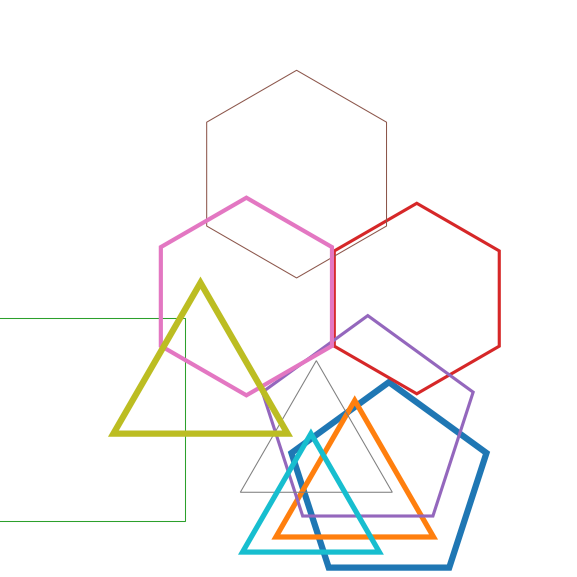[{"shape": "pentagon", "thickness": 3, "radius": 0.89, "center": [0.674, 0.16]}, {"shape": "triangle", "thickness": 2.5, "radius": 0.79, "center": [0.614, 0.148]}, {"shape": "square", "thickness": 0.5, "radius": 0.88, "center": [0.144, 0.273]}, {"shape": "hexagon", "thickness": 1.5, "radius": 0.82, "center": [0.722, 0.482]}, {"shape": "pentagon", "thickness": 1.5, "radius": 0.96, "center": [0.637, 0.261]}, {"shape": "hexagon", "thickness": 0.5, "radius": 0.9, "center": [0.514, 0.698]}, {"shape": "hexagon", "thickness": 2, "radius": 0.86, "center": [0.427, 0.486]}, {"shape": "triangle", "thickness": 0.5, "radius": 0.76, "center": [0.548, 0.223]}, {"shape": "triangle", "thickness": 3, "radius": 0.87, "center": [0.347, 0.335]}, {"shape": "triangle", "thickness": 2.5, "radius": 0.68, "center": [0.538, 0.112]}]